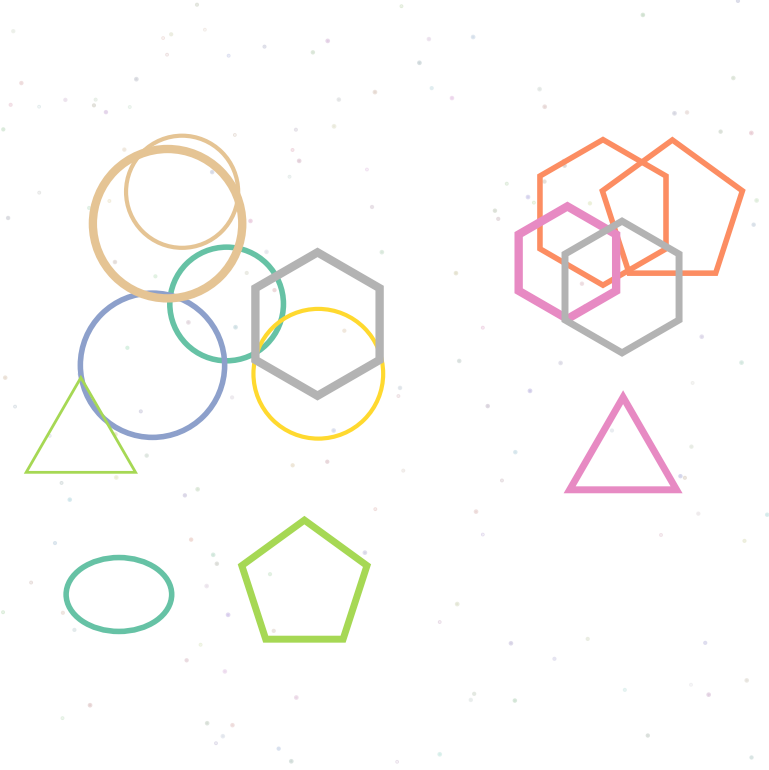[{"shape": "oval", "thickness": 2, "radius": 0.34, "center": [0.154, 0.228]}, {"shape": "circle", "thickness": 2, "radius": 0.37, "center": [0.294, 0.605]}, {"shape": "pentagon", "thickness": 2, "radius": 0.48, "center": [0.873, 0.723]}, {"shape": "hexagon", "thickness": 2, "radius": 0.47, "center": [0.783, 0.724]}, {"shape": "circle", "thickness": 2, "radius": 0.47, "center": [0.198, 0.526]}, {"shape": "hexagon", "thickness": 3, "radius": 0.37, "center": [0.737, 0.659]}, {"shape": "triangle", "thickness": 2.5, "radius": 0.4, "center": [0.809, 0.404]}, {"shape": "pentagon", "thickness": 2.5, "radius": 0.43, "center": [0.395, 0.239]}, {"shape": "triangle", "thickness": 1, "radius": 0.41, "center": [0.105, 0.428]}, {"shape": "circle", "thickness": 1.5, "radius": 0.42, "center": [0.413, 0.515]}, {"shape": "circle", "thickness": 1.5, "radius": 0.36, "center": [0.237, 0.751]}, {"shape": "circle", "thickness": 3, "radius": 0.48, "center": [0.218, 0.709]}, {"shape": "hexagon", "thickness": 3, "radius": 0.47, "center": [0.412, 0.579]}, {"shape": "hexagon", "thickness": 2.5, "radius": 0.43, "center": [0.808, 0.627]}]